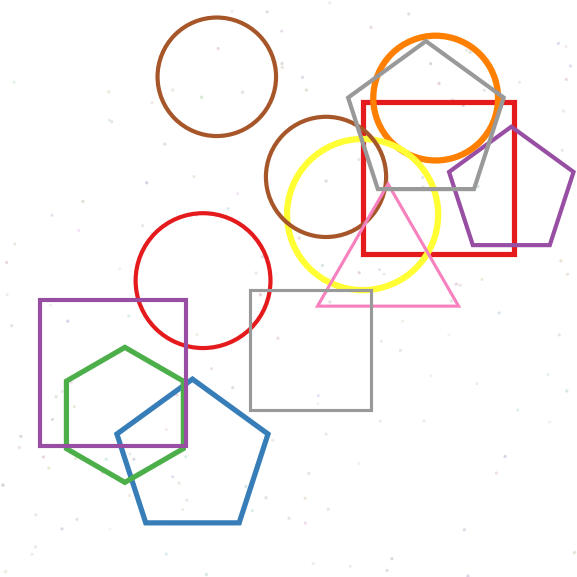[{"shape": "square", "thickness": 2.5, "radius": 0.66, "center": [0.759, 0.691]}, {"shape": "circle", "thickness": 2, "radius": 0.58, "center": [0.352, 0.513]}, {"shape": "pentagon", "thickness": 2.5, "radius": 0.69, "center": [0.333, 0.205]}, {"shape": "hexagon", "thickness": 2.5, "radius": 0.58, "center": [0.216, 0.281]}, {"shape": "pentagon", "thickness": 2, "radius": 0.57, "center": [0.885, 0.666]}, {"shape": "square", "thickness": 2, "radius": 0.63, "center": [0.196, 0.353]}, {"shape": "circle", "thickness": 3, "radius": 0.54, "center": [0.754, 0.829]}, {"shape": "circle", "thickness": 3, "radius": 0.65, "center": [0.628, 0.628]}, {"shape": "circle", "thickness": 2, "radius": 0.51, "center": [0.375, 0.866]}, {"shape": "circle", "thickness": 2, "radius": 0.52, "center": [0.565, 0.693]}, {"shape": "triangle", "thickness": 1.5, "radius": 0.71, "center": [0.672, 0.54]}, {"shape": "pentagon", "thickness": 2, "radius": 0.71, "center": [0.738, 0.786]}, {"shape": "square", "thickness": 1.5, "radius": 0.52, "center": [0.538, 0.393]}]